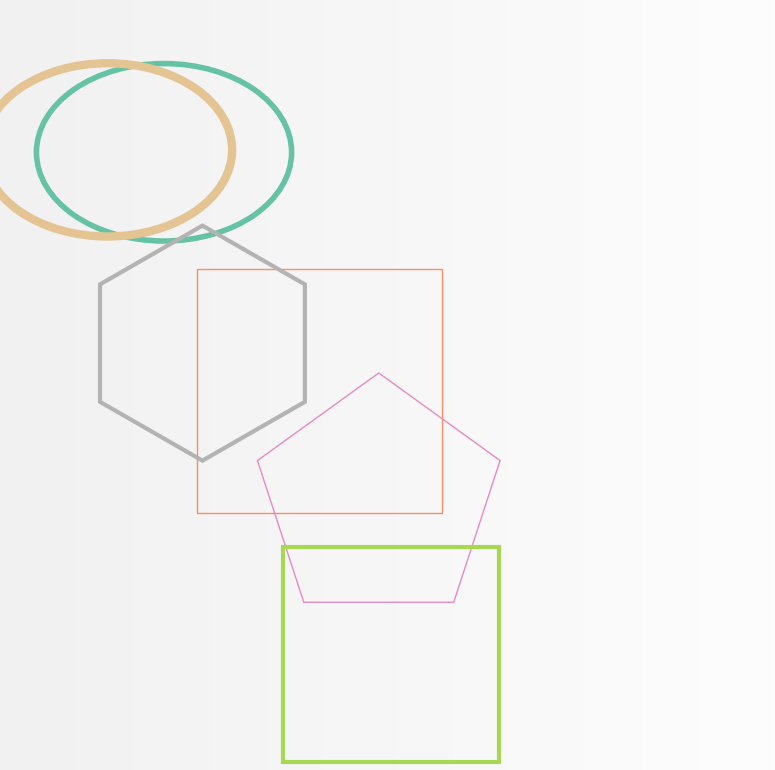[{"shape": "oval", "thickness": 2, "radius": 0.82, "center": [0.212, 0.802]}, {"shape": "square", "thickness": 0.5, "radius": 0.79, "center": [0.412, 0.492]}, {"shape": "pentagon", "thickness": 0.5, "radius": 0.82, "center": [0.489, 0.351]}, {"shape": "square", "thickness": 1.5, "radius": 0.7, "center": [0.504, 0.15]}, {"shape": "oval", "thickness": 3, "radius": 0.8, "center": [0.139, 0.805]}, {"shape": "hexagon", "thickness": 1.5, "radius": 0.76, "center": [0.261, 0.554]}]